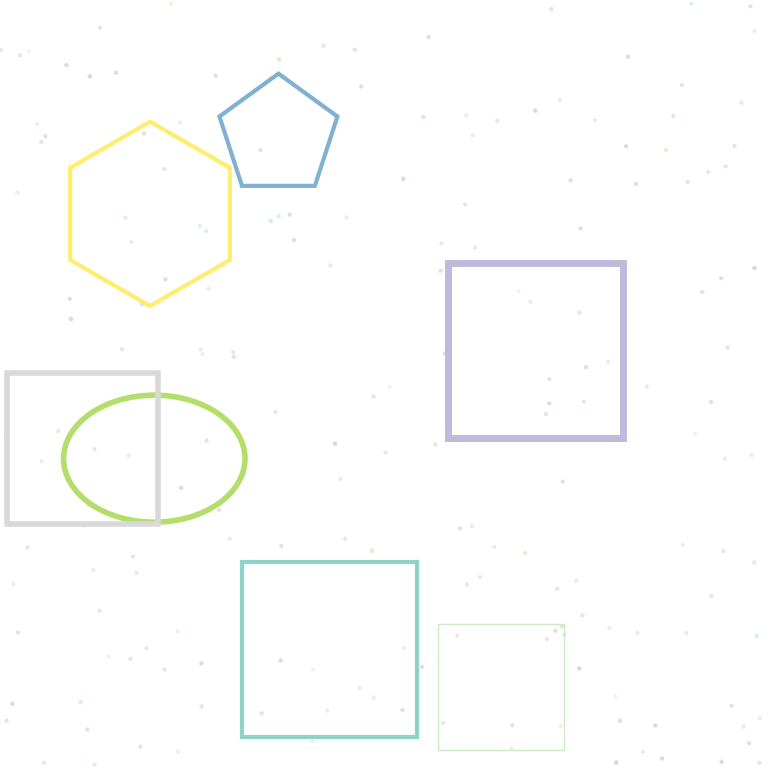[{"shape": "square", "thickness": 1.5, "radius": 0.57, "center": [0.428, 0.157]}, {"shape": "square", "thickness": 2.5, "radius": 0.57, "center": [0.695, 0.544]}, {"shape": "pentagon", "thickness": 1.5, "radius": 0.4, "center": [0.362, 0.824]}, {"shape": "oval", "thickness": 2, "radius": 0.59, "center": [0.2, 0.404]}, {"shape": "square", "thickness": 2, "radius": 0.49, "center": [0.107, 0.417]}, {"shape": "square", "thickness": 0.5, "radius": 0.41, "center": [0.651, 0.107]}, {"shape": "hexagon", "thickness": 1.5, "radius": 0.6, "center": [0.195, 0.722]}]